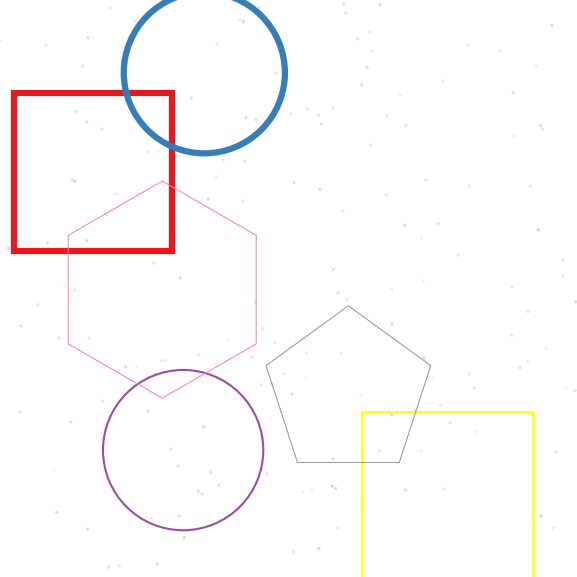[{"shape": "square", "thickness": 3, "radius": 0.68, "center": [0.16, 0.701]}, {"shape": "circle", "thickness": 3, "radius": 0.7, "center": [0.354, 0.873]}, {"shape": "circle", "thickness": 1, "radius": 0.69, "center": [0.317, 0.22]}, {"shape": "square", "thickness": 1.5, "radius": 0.74, "center": [0.775, 0.138]}, {"shape": "hexagon", "thickness": 0.5, "radius": 0.94, "center": [0.281, 0.498]}, {"shape": "pentagon", "thickness": 0.5, "radius": 0.75, "center": [0.603, 0.32]}]